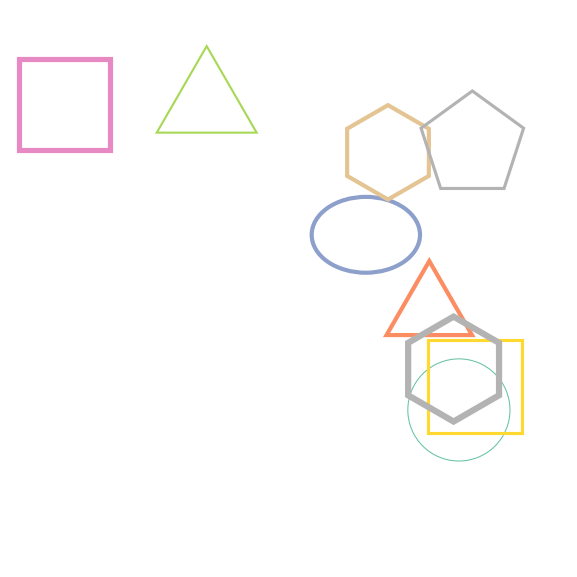[{"shape": "circle", "thickness": 0.5, "radius": 0.44, "center": [0.795, 0.289]}, {"shape": "triangle", "thickness": 2, "radius": 0.43, "center": [0.743, 0.462]}, {"shape": "oval", "thickness": 2, "radius": 0.47, "center": [0.633, 0.593]}, {"shape": "square", "thickness": 2.5, "radius": 0.39, "center": [0.112, 0.818]}, {"shape": "triangle", "thickness": 1, "radius": 0.5, "center": [0.358, 0.819]}, {"shape": "square", "thickness": 1.5, "radius": 0.4, "center": [0.822, 0.33]}, {"shape": "hexagon", "thickness": 2, "radius": 0.41, "center": [0.672, 0.735]}, {"shape": "pentagon", "thickness": 1.5, "radius": 0.47, "center": [0.818, 0.748]}, {"shape": "hexagon", "thickness": 3, "radius": 0.45, "center": [0.785, 0.36]}]